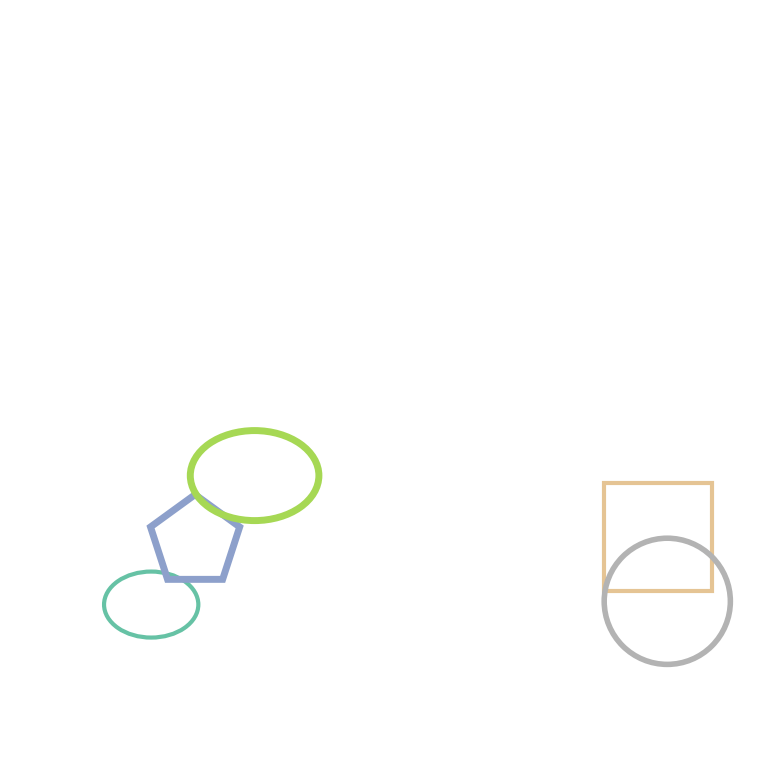[{"shape": "oval", "thickness": 1.5, "radius": 0.31, "center": [0.196, 0.215]}, {"shape": "pentagon", "thickness": 2.5, "radius": 0.3, "center": [0.253, 0.297]}, {"shape": "oval", "thickness": 2.5, "radius": 0.42, "center": [0.331, 0.382]}, {"shape": "square", "thickness": 1.5, "radius": 0.35, "center": [0.855, 0.303]}, {"shape": "circle", "thickness": 2, "radius": 0.41, "center": [0.867, 0.219]}]